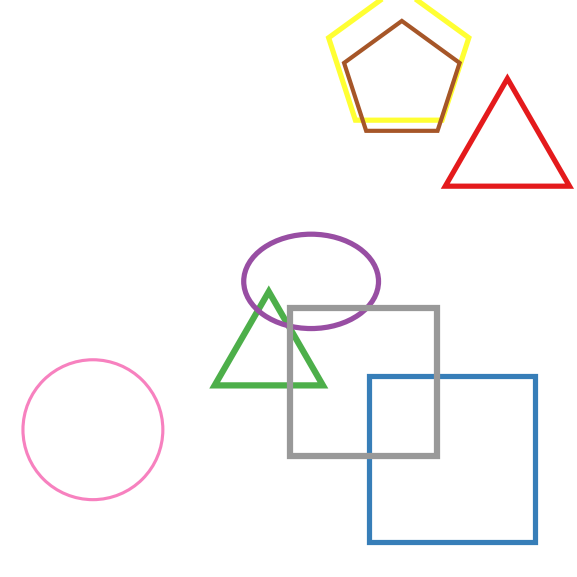[{"shape": "triangle", "thickness": 2.5, "radius": 0.62, "center": [0.879, 0.739]}, {"shape": "square", "thickness": 2.5, "radius": 0.72, "center": [0.782, 0.205]}, {"shape": "triangle", "thickness": 3, "radius": 0.54, "center": [0.465, 0.386]}, {"shape": "oval", "thickness": 2.5, "radius": 0.58, "center": [0.539, 0.512]}, {"shape": "pentagon", "thickness": 2.5, "radius": 0.64, "center": [0.69, 0.894]}, {"shape": "pentagon", "thickness": 2, "radius": 0.53, "center": [0.696, 0.858]}, {"shape": "circle", "thickness": 1.5, "radius": 0.61, "center": [0.161, 0.255]}, {"shape": "square", "thickness": 3, "radius": 0.64, "center": [0.629, 0.338]}]